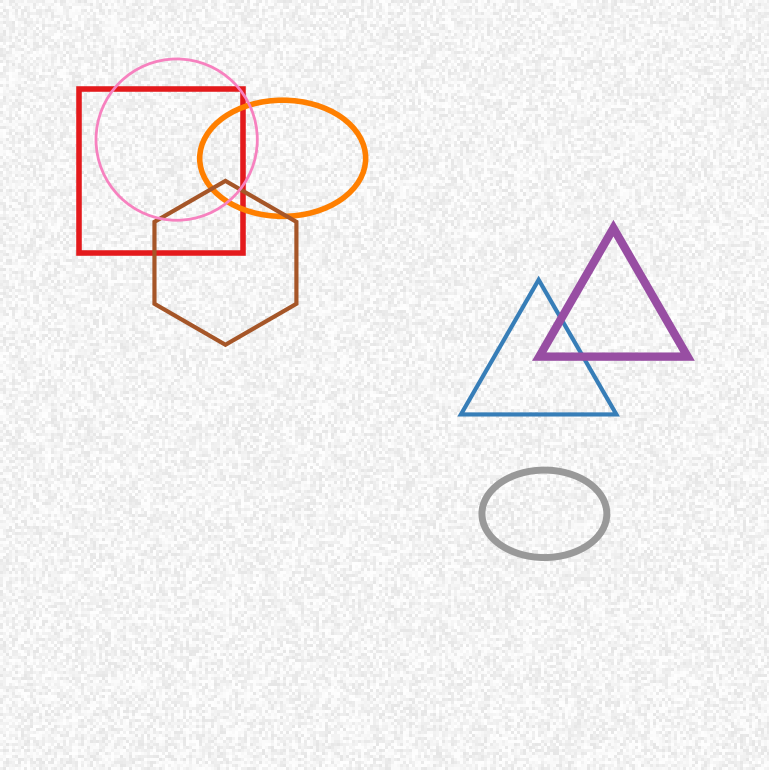[{"shape": "square", "thickness": 2, "radius": 0.53, "center": [0.209, 0.778]}, {"shape": "triangle", "thickness": 1.5, "radius": 0.58, "center": [0.7, 0.52]}, {"shape": "triangle", "thickness": 3, "radius": 0.56, "center": [0.797, 0.592]}, {"shape": "oval", "thickness": 2, "radius": 0.54, "center": [0.367, 0.794]}, {"shape": "hexagon", "thickness": 1.5, "radius": 0.53, "center": [0.293, 0.659]}, {"shape": "circle", "thickness": 1, "radius": 0.52, "center": [0.229, 0.819]}, {"shape": "oval", "thickness": 2.5, "radius": 0.41, "center": [0.707, 0.333]}]